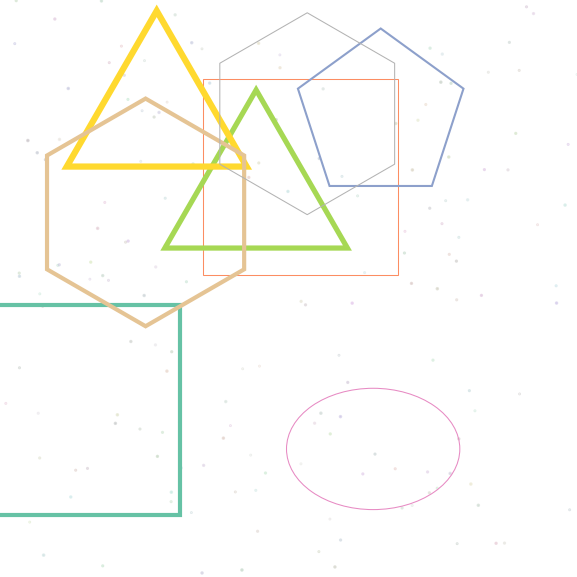[{"shape": "square", "thickness": 2, "radius": 0.91, "center": [0.129, 0.289]}, {"shape": "square", "thickness": 0.5, "radius": 0.85, "center": [0.52, 0.693]}, {"shape": "pentagon", "thickness": 1, "radius": 0.75, "center": [0.659, 0.799]}, {"shape": "oval", "thickness": 0.5, "radius": 0.75, "center": [0.646, 0.222]}, {"shape": "triangle", "thickness": 2.5, "radius": 0.91, "center": [0.444, 0.661]}, {"shape": "triangle", "thickness": 3, "radius": 0.9, "center": [0.271, 0.801]}, {"shape": "hexagon", "thickness": 2, "radius": 0.99, "center": [0.252, 0.631]}, {"shape": "hexagon", "thickness": 0.5, "radius": 0.87, "center": [0.532, 0.802]}]